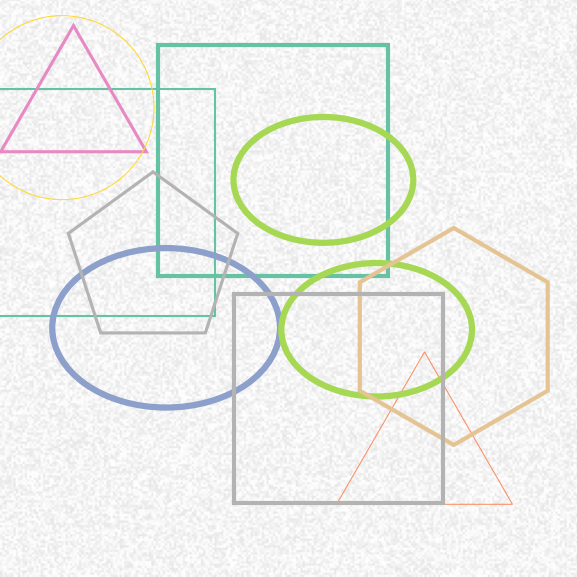[{"shape": "square", "thickness": 2, "radius": 1.0, "center": [0.473, 0.722]}, {"shape": "square", "thickness": 1, "radius": 0.98, "center": [0.176, 0.649]}, {"shape": "triangle", "thickness": 0.5, "radius": 0.88, "center": [0.735, 0.214]}, {"shape": "oval", "thickness": 3, "radius": 0.99, "center": [0.288, 0.431]}, {"shape": "triangle", "thickness": 1.5, "radius": 0.73, "center": [0.127, 0.809]}, {"shape": "oval", "thickness": 3, "radius": 0.83, "center": [0.652, 0.428]}, {"shape": "oval", "thickness": 3, "radius": 0.78, "center": [0.56, 0.688]}, {"shape": "circle", "thickness": 0.5, "radius": 0.8, "center": [0.107, 0.813]}, {"shape": "hexagon", "thickness": 2, "radius": 0.94, "center": [0.786, 0.416]}, {"shape": "pentagon", "thickness": 1.5, "radius": 0.77, "center": [0.265, 0.547]}, {"shape": "square", "thickness": 2, "radius": 0.9, "center": [0.586, 0.309]}]